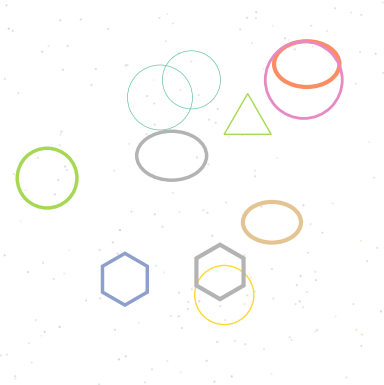[{"shape": "circle", "thickness": 0.5, "radius": 0.38, "center": [0.497, 0.793]}, {"shape": "circle", "thickness": 0.5, "radius": 0.42, "center": [0.416, 0.747]}, {"shape": "oval", "thickness": 3, "radius": 0.42, "center": [0.797, 0.833]}, {"shape": "hexagon", "thickness": 2.5, "radius": 0.34, "center": [0.324, 0.275]}, {"shape": "circle", "thickness": 2, "radius": 0.5, "center": [0.789, 0.792]}, {"shape": "circle", "thickness": 2.5, "radius": 0.39, "center": [0.122, 0.537]}, {"shape": "triangle", "thickness": 1, "radius": 0.35, "center": [0.643, 0.686]}, {"shape": "circle", "thickness": 1, "radius": 0.38, "center": [0.582, 0.234]}, {"shape": "oval", "thickness": 3, "radius": 0.38, "center": [0.706, 0.423]}, {"shape": "oval", "thickness": 2.5, "radius": 0.45, "center": [0.446, 0.596]}, {"shape": "hexagon", "thickness": 3, "radius": 0.35, "center": [0.571, 0.294]}]